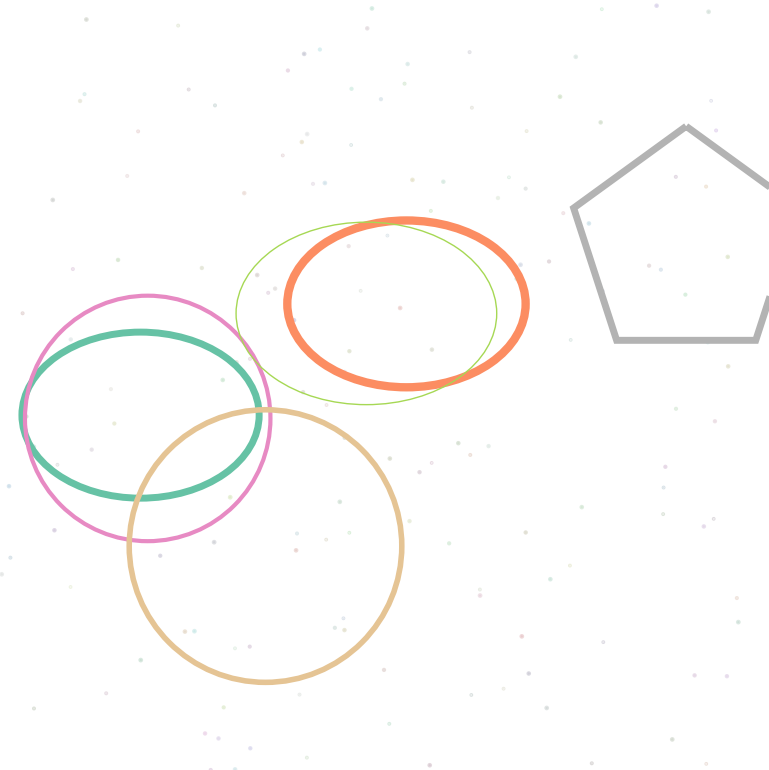[{"shape": "oval", "thickness": 2.5, "radius": 0.77, "center": [0.183, 0.461]}, {"shape": "oval", "thickness": 3, "radius": 0.77, "center": [0.528, 0.605]}, {"shape": "circle", "thickness": 1.5, "radius": 0.8, "center": [0.192, 0.457]}, {"shape": "oval", "thickness": 0.5, "radius": 0.85, "center": [0.476, 0.593]}, {"shape": "circle", "thickness": 2, "radius": 0.89, "center": [0.345, 0.291]}, {"shape": "pentagon", "thickness": 2.5, "radius": 0.77, "center": [0.891, 0.682]}]